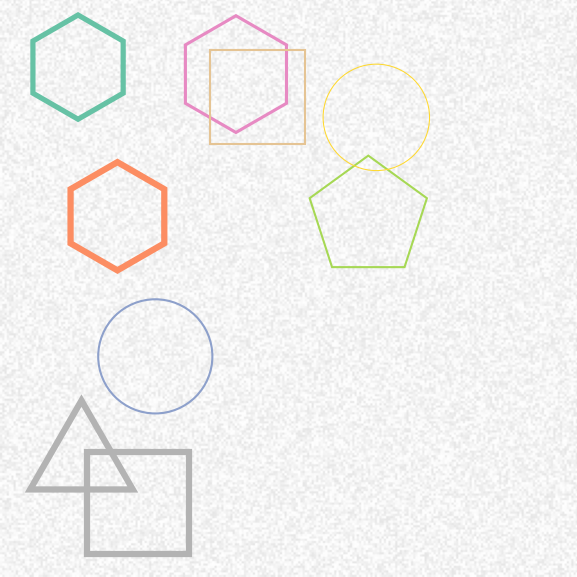[{"shape": "hexagon", "thickness": 2.5, "radius": 0.45, "center": [0.135, 0.883]}, {"shape": "hexagon", "thickness": 3, "radius": 0.47, "center": [0.203, 0.625]}, {"shape": "circle", "thickness": 1, "radius": 0.49, "center": [0.269, 0.382]}, {"shape": "hexagon", "thickness": 1.5, "radius": 0.51, "center": [0.409, 0.871]}, {"shape": "pentagon", "thickness": 1, "radius": 0.53, "center": [0.638, 0.623]}, {"shape": "circle", "thickness": 0.5, "radius": 0.46, "center": [0.652, 0.796]}, {"shape": "square", "thickness": 1, "radius": 0.41, "center": [0.446, 0.831]}, {"shape": "square", "thickness": 3, "radius": 0.44, "center": [0.239, 0.128]}, {"shape": "triangle", "thickness": 3, "radius": 0.51, "center": [0.141, 0.203]}]